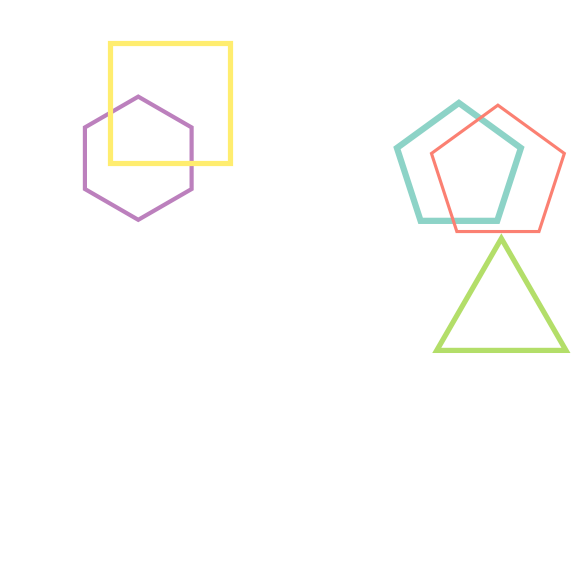[{"shape": "pentagon", "thickness": 3, "radius": 0.56, "center": [0.795, 0.708]}, {"shape": "pentagon", "thickness": 1.5, "radius": 0.6, "center": [0.862, 0.696]}, {"shape": "triangle", "thickness": 2.5, "radius": 0.65, "center": [0.868, 0.457]}, {"shape": "hexagon", "thickness": 2, "radius": 0.53, "center": [0.239, 0.725]}, {"shape": "square", "thickness": 2.5, "radius": 0.52, "center": [0.294, 0.822]}]